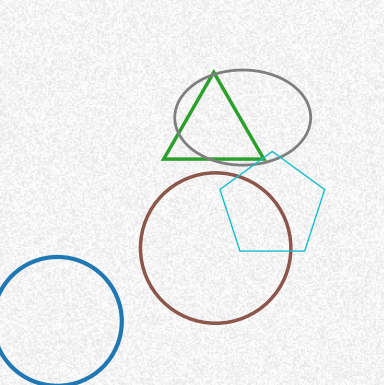[{"shape": "circle", "thickness": 3, "radius": 0.84, "center": [0.149, 0.165]}, {"shape": "triangle", "thickness": 2.5, "radius": 0.75, "center": [0.555, 0.662]}, {"shape": "circle", "thickness": 2.5, "radius": 0.98, "center": [0.56, 0.356]}, {"shape": "oval", "thickness": 2, "radius": 0.88, "center": [0.63, 0.695]}, {"shape": "pentagon", "thickness": 1, "radius": 0.72, "center": [0.707, 0.464]}]